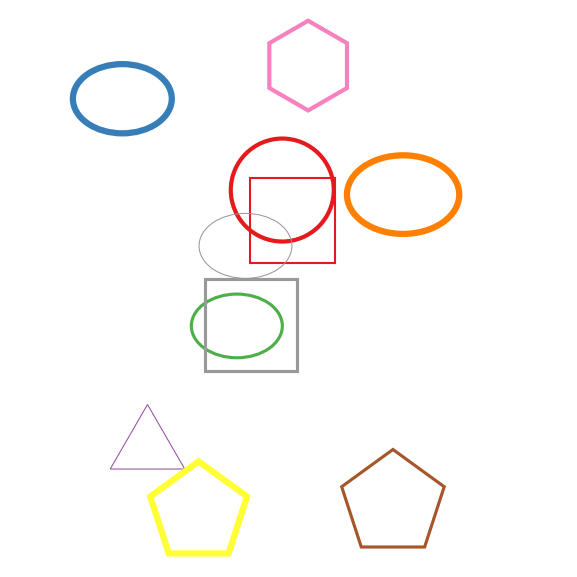[{"shape": "square", "thickness": 1, "radius": 0.37, "center": [0.506, 0.617]}, {"shape": "circle", "thickness": 2, "radius": 0.45, "center": [0.489, 0.67]}, {"shape": "oval", "thickness": 3, "radius": 0.43, "center": [0.212, 0.828]}, {"shape": "oval", "thickness": 1.5, "radius": 0.39, "center": [0.41, 0.435]}, {"shape": "triangle", "thickness": 0.5, "radius": 0.37, "center": [0.255, 0.224]}, {"shape": "oval", "thickness": 3, "radius": 0.49, "center": [0.698, 0.662]}, {"shape": "pentagon", "thickness": 3, "radius": 0.44, "center": [0.344, 0.112]}, {"shape": "pentagon", "thickness": 1.5, "radius": 0.47, "center": [0.68, 0.127]}, {"shape": "hexagon", "thickness": 2, "radius": 0.39, "center": [0.534, 0.886]}, {"shape": "square", "thickness": 1.5, "radius": 0.4, "center": [0.435, 0.436]}, {"shape": "oval", "thickness": 0.5, "radius": 0.4, "center": [0.425, 0.573]}]